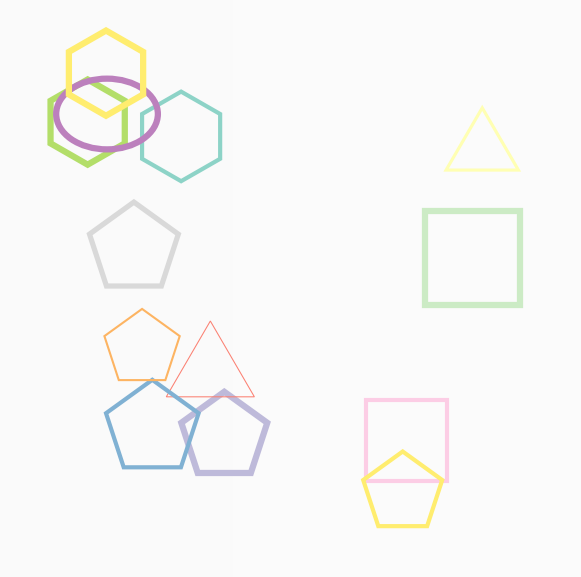[{"shape": "hexagon", "thickness": 2, "radius": 0.39, "center": [0.312, 0.763]}, {"shape": "triangle", "thickness": 1.5, "radius": 0.36, "center": [0.83, 0.741]}, {"shape": "pentagon", "thickness": 3, "radius": 0.39, "center": [0.386, 0.243]}, {"shape": "triangle", "thickness": 0.5, "radius": 0.44, "center": [0.362, 0.356]}, {"shape": "pentagon", "thickness": 2, "radius": 0.42, "center": [0.262, 0.258]}, {"shape": "pentagon", "thickness": 1, "radius": 0.34, "center": [0.244, 0.396]}, {"shape": "hexagon", "thickness": 3, "radius": 0.37, "center": [0.151, 0.788]}, {"shape": "square", "thickness": 2, "radius": 0.35, "center": [0.699, 0.236]}, {"shape": "pentagon", "thickness": 2.5, "radius": 0.4, "center": [0.23, 0.569]}, {"shape": "oval", "thickness": 3, "radius": 0.44, "center": [0.184, 0.802]}, {"shape": "square", "thickness": 3, "radius": 0.41, "center": [0.813, 0.552]}, {"shape": "hexagon", "thickness": 3, "radius": 0.37, "center": [0.182, 0.872]}, {"shape": "pentagon", "thickness": 2, "radius": 0.36, "center": [0.693, 0.146]}]